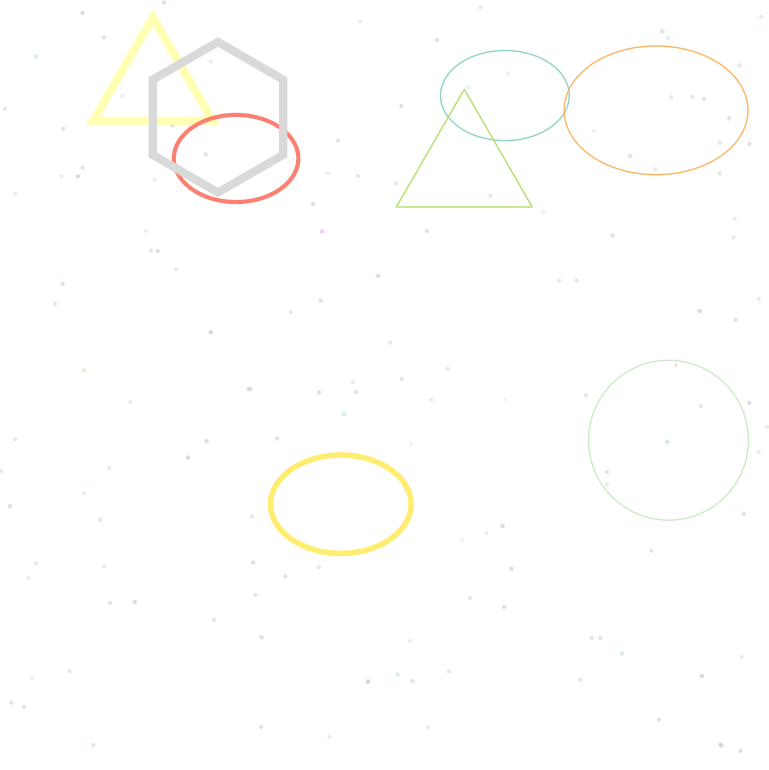[{"shape": "oval", "thickness": 0.5, "radius": 0.42, "center": [0.656, 0.876]}, {"shape": "triangle", "thickness": 3, "radius": 0.45, "center": [0.199, 0.888]}, {"shape": "oval", "thickness": 1.5, "radius": 0.4, "center": [0.307, 0.794]}, {"shape": "oval", "thickness": 0.5, "radius": 0.6, "center": [0.852, 0.857]}, {"shape": "triangle", "thickness": 0.5, "radius": 0.51, "center": [0.603, 0.782]}, {"shape": "hexagon", "thickness": 3, "radius": 0.49, "center": [0.283, 0.848]}, {"shape": "circle", "thickness": 0.5, "radius": 0.52, "center": [0.868, 0.428]}, {"shape": "oval", "thickness": 2, "radius": 0.46, "center": [0.443, 0.345]}]